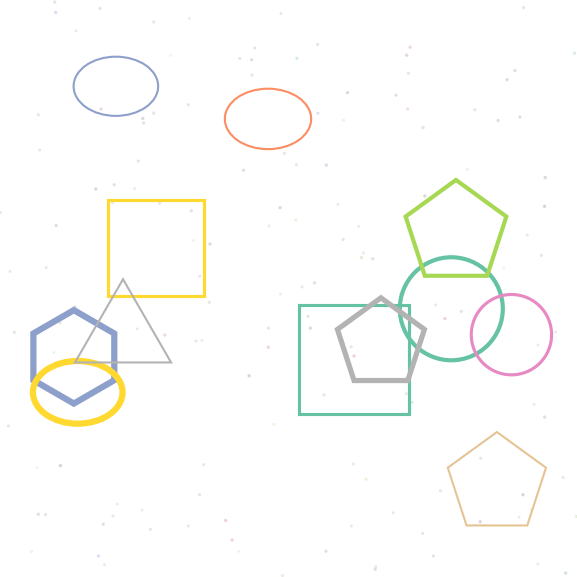[{"shape": "square", "thickness": 1.5, "radius": 0.47, "center": [0.613, 0.377]}, {"shape": "circle", "thickness": 2, "radius": 0.45, "center": [0.781, 0.464]}, {"shape": "oval", "thickness": 1, "radius": 0.37, "center": [0.464, 0.793]}, {"shape": "oval", "thickness": 1, "radius": 0.37, "center": [0.201, 0.85]}, {"shape": "hexagon", "thickness": 3, "radius": 0.4, "center": [0.128, 0.381]}, {"shape": "circle", "thickness": 1.5, "radius": 0.35, "center": [0.886, 0.42]}, {"shape": "pentagon", "thickness": 2, "radius": 0.46, "center": [0.79, 0.596]}, {"shape": "square", "thickness": 1.5, "radius": 0.42, "center": [0.27, 0.569]}, {"shape": "oval", "thickness": 3, "radius": 0.39, "center": [0.135, 0.32]}, {"shape": "pentagon", "thickness": 1, "radius": 0.45, "center": [0.86, 0.162]}, {"shape": "pentagon", "thickness": 2.5, "radius": 0.4, "center": [0.66, 0.404]}, {"shape": "triangle", "thickness": 1, "radius": 0.48, "center": [0.213, 0.42]}]